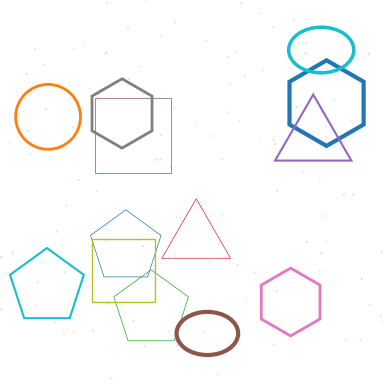[{"shape": "pentagon", "thickness": 0.5, "radius": 0.48, "center": [0.327, 0.359]}, {"shape": "hexagon", "thickness": 3, "radius": 0.56, "center": [0.848, 0.732]}, {"shape": "circle", "thickness": 2, "radius": 0.42, "center": [0.125, 0.696]}, {"shape": "pentagon", "thickness": 0.5, "radius": 0.51, "center": [0.393, 0.197]}, {"shape": "triangle", "thickness": 0.5, "radius": 0.52, "center": [0.51, 0.381]}, {"shape": "triangle", "thickness": 1.5, "radius": 0.57, "center": [0.814, 0.64]}, {"shape": "square", "thickness": 0.5, "radius": 0.49, "center": [0.346, 0.648]}, {"shape": "oval", "thickness": 3, "radius": 0.4, "center": [0.539, 0.134]}, {"shape": "hexagon", "thickness": 2, "radius": 0.44, "center": [0.755, 0.216]}, {"shape": "hexagon", "thickness": 2, "radius": 0.45, "center": [0.317, 0.705]}, {"shape": "square", "thickness": 1, "radius": 0.41, "center": [0.321, 0.297]}, {"shape": "oval", "thickness": 2.5, "radius": 0.42, "center": [0.834, 0.87]}, {"shape": "pentagon", "thickness": 1.5, "radius": 0.5, "center": [0.122, 0.255]}]